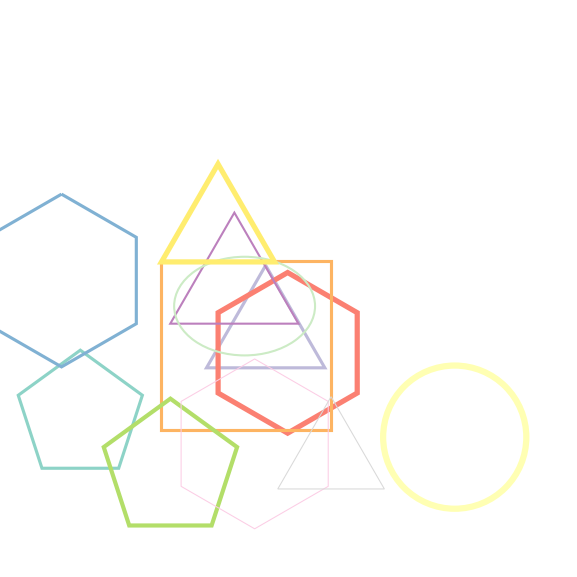[{"shape": "pentagon", "thickness": 1.5, "radius": 0.57, "center": [0.139, 0.28]}, {"shape": "circle", "thickness": 3, "radius": 0.62, "center": [0.787, 0.242]}, {"shape": "triangle", "thickness": 1.5, "radius": 0.59, "center": [0.46, 0.421]}, {"shape": "hexagon", "thickness": 2.5, "radius": 0.7, "center": [0.498, 0.388]}, {"shape": "hexagon", "thickness": 1.5, "radius": 0.75, "center": [0.107, 0.513]}, {"shape": "square", "thickness": 1.5, "radius": 0.73, "center": [0.426, 0.401]}, {"shape": "pentagon", "thickness": 2, "radius": 0.61, "center": [0.295, 0.187]}, {"shape": "hexagon", "thickness": 0.5, "radius": 0.74, "center": [0.441, 0.231]}, {"shape": "triangle", "thickness": 0.5, "radius": 0.53, "center": [0.573, 0.206]}, {"shape": "triangle", "thickness": 1, "radius": 0.64, "center": [0.406, 0.503]}, {"shape": "oval", "thickness": 1, "radius": 0.61, "center": [0.424, 0.469]}, {"shape": "triangle", "thickness": 2.5, "radius": 0.57, "center": [0.378, 0.602]}]